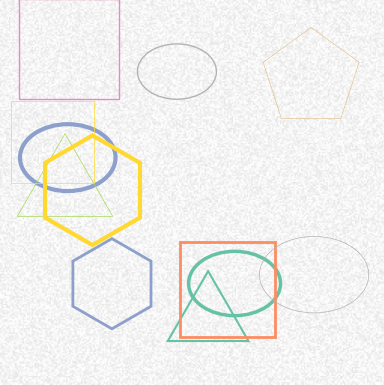[{"shape": "triangle", "thickness": 1.5, "radius": 0.61, "center": [0.541, 0.175]}, {"shape": "oval", "thickness": 2.5, "radius": 0.6, "center": [0.609, 0.264]}, {"shape": "square", "thickness": 2, "radius": 0.62, "center": [0.59, 0.249]}, {"shape": "hexagon", "thickness": 2, "radius": 0.59, "center": [0.291, 0.263]}, {"shape": "oval", "thickness": 3, "radius": 0.62, "center": [0.176, 0.591]}, {"shape": "square", "thickness": 1, "radius": 0.65, "center": [0.178, 0.872]}, {"shape": "triangle", "thickness": 0.5, "radius": 0.72, "center": [0.169, 0.51]}, {"shape": "square", "thickness": 0.5, "radius": 0.54, "center": [0.136, 0.631]}, {"shape": "hexagon", "thickness": 3, "radius": 0.71, "center": [0.24, 0.506]}, {"shape": "pentagon", "thickness": 0.5, "radius": 0.65, "center": [0.808, 0.798]}, {"shape": "oval", "thickness": 0.5, "radius": 0.71, "center": [0.816, 0.287]}, {"shape": "oval", "thickness": 1, "radius": 0.51, "center": [0.46, 0.814]}]